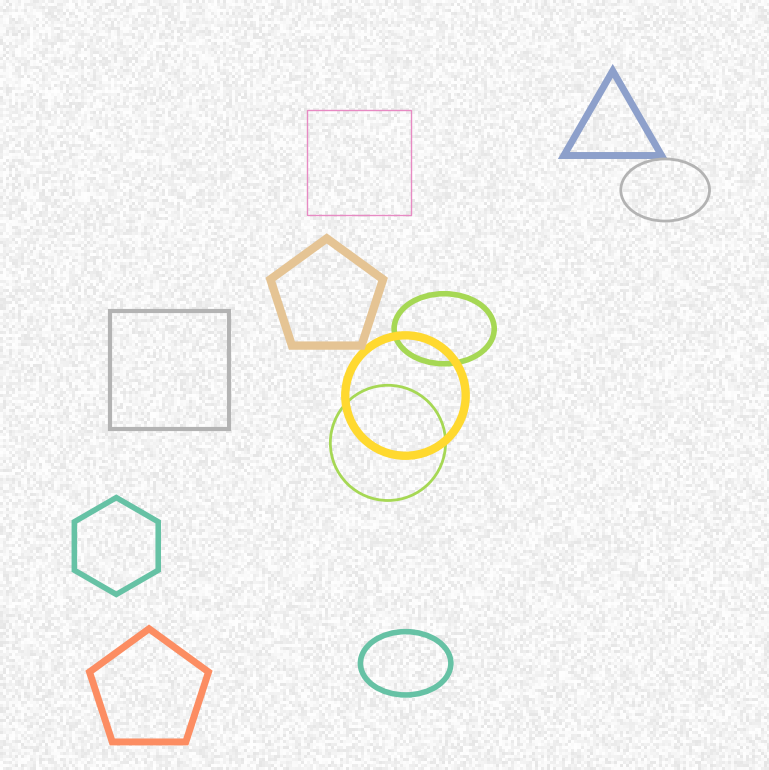[{"shape": "oval", "thickness": 2, "radius": 0.29, "center": [0.527, 0.139]}, {"shape": "hexagon", "thickness": 2, "radius": 0.31, "center": [0.151, 0.291]}, {"shape": "pentagon", "thickness": 2.5, "radius": 0.41, "center": [0.194, 0.102]}, {"shape": "triangle", "thickness": 2.5, "radius": 0.37, "center": [0.796, 0.835]}, {"shape": "square", "thickness": 0.5, "radius": 0.34, "center": [0.466, 0.789]}, {"shape": "circle", "thickness": 1, "radius": 0.37, "center": [0.504, 0.425]}, {"shape": "oval", "thickness": 2, "radius": 0.32, "center": [0.577, 0.573]}, {"shape": "circle", "thickness": 3, "radius": 0.39, "center": [0.527, 0.486]}, {"shape": "pentagon", "thickness": 3, "radius": 0.38, "center": [0.424, 0.613]}, {"shape": "oval", "thickness": 1, "radius": 0.29, "center": [0.864, 0.753]}, {"shape": "square", "thickness": 1.5, "radius": 0.39, "center": [0.22, 0.52]}]